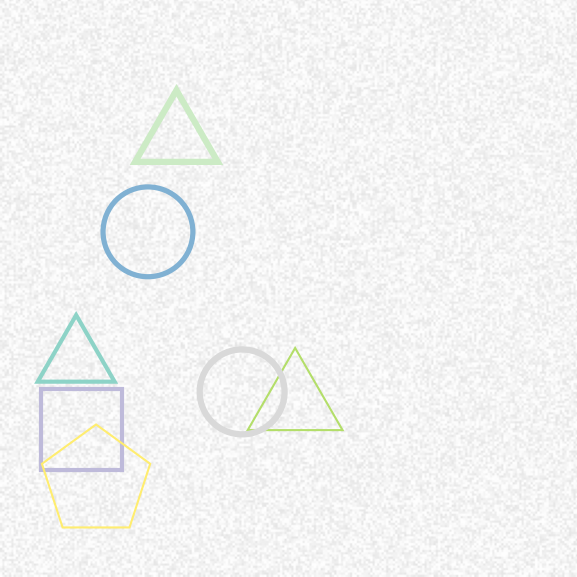[{"shape": "triangle", "thickness": 2, "radius": 0.38, "center": [0.132, 0.377]}, {"shape": "square", "thickness": 2, "radius": 0.35, "center": [0.141, 0.256]}, {"shape": "circle", "thickness": 2.5, "radius": 0.39, "center": [0.256, 0.598]}, {"shape": "triangle", "thickness": 1, "radius": 0.47, "center": [0.511, 0.302]}, {"shape": "circle", "thickness": 3, "radius": 0.37, "center": [0.419, 0.321]}, {"shape": "triangle", "thickness": 3, "radius": 0.41, "center": [0.306, 0.76]}, {"shape": "pentagon", "thickness": 1, "radius": 0.49, "center": [0.166, 0.166]}]